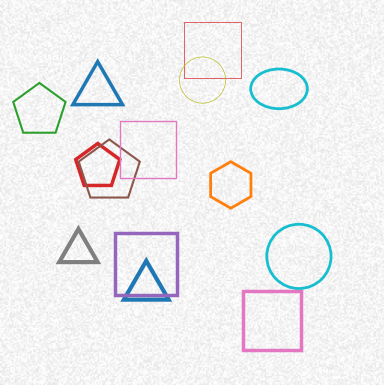[{"shape": "triangle", "thickness": 3, "radius": 0.34, "center": [0.38, 0.255]}, {"shape": "triangle", "thickness": 2.5, "radius": 0.37, "center": [0.254, 0.765]}, {"shape": "hexagon", "thickness": 2, "radius": 0.3, "center": [0.599, 0.52]}, {"shape": "pentagon", "thickness": 1.5, "radius": 0.36, "center": [0.102, 0.713]}, {"shape": "square", "thickness": 0.5, "radius": 0.37, "center": [0.551, 0.87]}, {"shape": "pentagon", "thickness": 2.5, "radius": 0.3, "center": [0.254, 0.567]}, {"shape": "square", "thickness": 2.5, "radius": 0.4, "center": [0.379, 0.315]}, {"shape": "pentagon", "thickness": 1.5, "radius": 0.42, "center": [0.284, 0.554]}, {"shape": "square", "thickness": 2.5, "radius": 0.38, "center": [0.706, 0.168]}, {"shape": "square", "thickness": 1, "radius": 0.37, "center": [0.384, 0.612]}, {"shape": "triangle", "thickness": 3, "radius": 0.29, "center": [0.204, 0.348]}, {"shape": "circle", "thickness": 0.5, "radius": 0.3, "center": [0.526, 0.792]}, {"shape": "oval", "thickness": 2, "radius": 0.37, "center": [0.725, 0.769]}, {"shape": "circle", "thickness": 2, "radius": 0.42, "center": [0.776, 0.334]}]